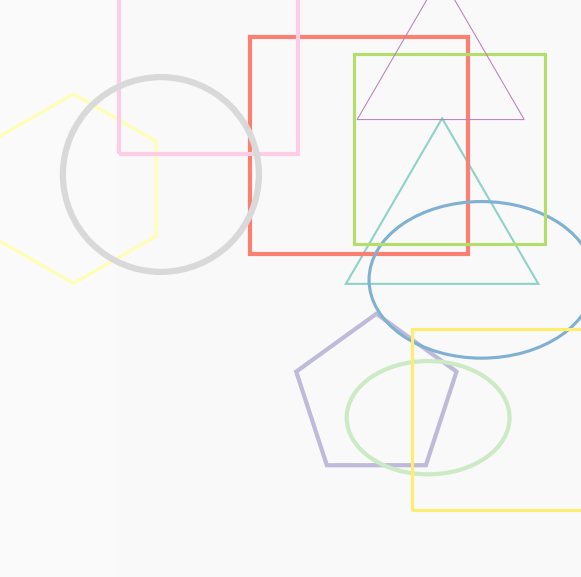[{"shape": "triangle", "thickness": 1, "radius": 0.96, "center": [0.761, 0.603]}, {"shape": "hexagon", "thickness": 1.5, "radius": 0.82, "center": [0.126, 0.672]}, {"shape": "pentagon", "thickness": 2, "radius": 0.72, "center": [0.648, 0.311]}, {"shape": "square", "thickness": 2, "radius": 0.94, "center": [0.617, 0.747]}, {"shape": "oval", "thickness": 1.5, "radius": 0.97, "center": [0.829, 0.515]}, {"shape": "square", "thickness": 1.5, "radius": 0.82, "center": [0.774, 0.741]}, {"shape": "square", "thickness": 2, "radius": 0.77, "center": [0.358, 0.886]}, {"shape": "circle", "thickness": 3, "radius": 0.84, "center": [0.277, 0.697]}, {"shape": "triangle", "thickness": 0.5, "radius": 0.83, "center": [0.758, 0.875]}, {"shape": "oval", "thickness": 2, "radius": 0.7, "center": [0.737, 0.276]}, {"shape": "square", "thickness": 1.5, "radius": 0.78, "center": [0.865, 0.273]}]